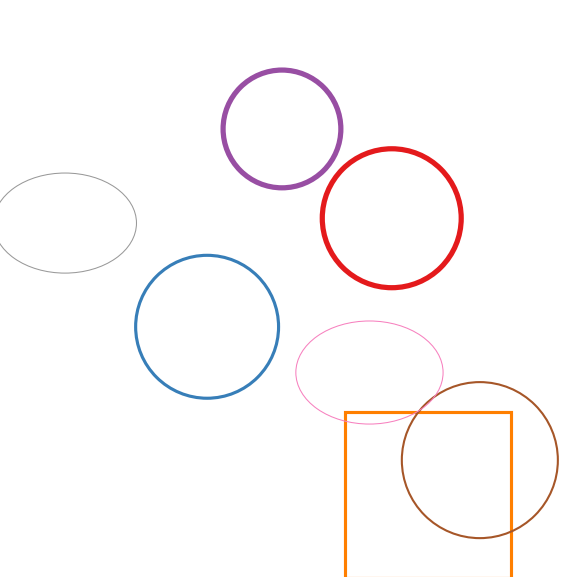[{"shape": "circle", "thickness": 2.5, "radius": 0.6, "center": [0.678, 0.621]}, {"shape": "circle", "thickness": 1.5, "radius": 0.62, "center": [0.359, 0.433]}, {"shape": "circle", "thickness": 2.5, "radius": 0.51, "center": [0.488, 0.776]}, {"shape": "square", "thickness": 1.5, "radius": 0.72, "center": [0.741, 0.142]}, {"shape": "circle", "thickness": 1, "radius": 0.68, "center": [0.831, 0.202]}, {"shape": "oval", "thickness": 0.5, "radius": 0.64, "center": [0.64, 0.354]}, {"shape": "oval", "thickness": 0.5, "radius": 0.62, "center": [0.113, 0.613]}]